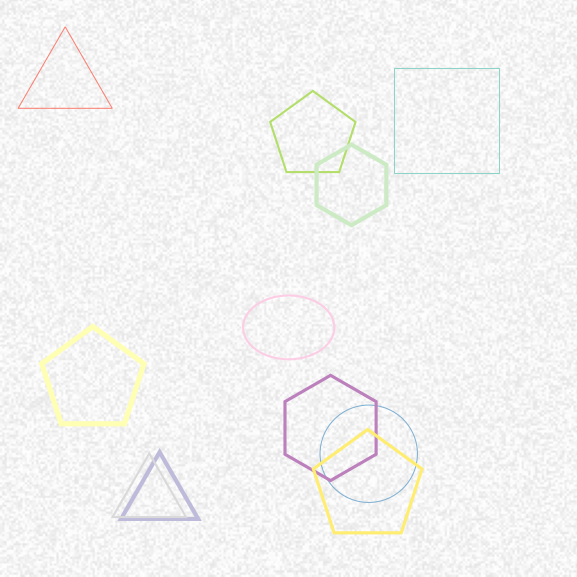[{"shape": "square", "thickness": 0.5, "radius": 0.46, "center": [0.773, 0.79]}, {"shape": "pentagon", "thickness": 2.5, "radius": 0.47, "center": [0.161, 0.341]}, {"shape": "triangle", "thickness": 2, "radius": 0.39, "center": [0.276, 0.139]}, {"shape": "triangle", "thickness": 0.5, "radius": 0.47, "center": [0.113, 0.859]}, {"shape": "circle", "thickness": 0.5, "radius": 0.42, "center": [0.639, 0.213]}, {"shape": "pentagon", "thickness": 1, "radius": 0.39, "center": [0.542, 0.764]}, {"shape": "oval", "thickness": 1, "radius": 0.4, "center": [0.5, 0.432]}, {"shape": "triangle", "thickness": 1, "radius": 0.37, "center": [0.259, 0.141]}, {"shape": "hexagon", "thickness": 1.5, "radius": 0.46, "center": [0.572, 0.258]}, {"shape": "hexagon", "thickness": 2, "radius": 0.35, "center": [0.609, 0.679]}, {"shape": "pentagon", "thickness": 1.5, "radius": 0.49, "center": [0.637, 0.156]}]